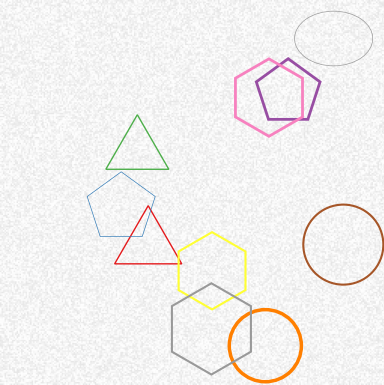[{"shape": "triangle", "thickness": 1, "radius": 0.5, "center": [0.385, 0.365]}, {"shape": "pentagon", "thickness": 0.5, "radius": 0.46, "center": [0.315, 0.461]}, {"shape": "triangle", "thickness": 1, "radius": 0.47, "center": [0.357, 0.608]}, {"shape": "pentagon", "thickness": 2, "radius": 0.44, "center": [0.749, 0.76]}, {"shape": "circle", "thickness": 2.5, "radius": 0.47, "center": [0.689, 0.102]}, {"shape": "hexagon", "thickness": 1.5, "radius": 0.5, "center": [0.551, 0.297]}, {"shape": "circle", "thickness": 1.5, "radius": 0.52, "center": [0.892, 0.365]}, {"shape": "hexagon", "thickness": 2, "radius": 0.5, "center": [0.699, 0.747]}, {"shape": "oval", "thickness": 0.5, "radius": 0.51, "center": [0.867, 0.9]}, {"shape": "hexagon", "thickness": 1.5, "radius": 0.59, "center": [0.549, 0.146]}]